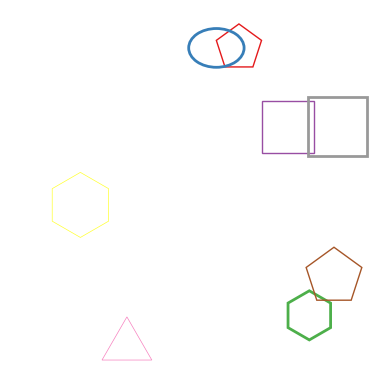[{"shape": "pentagon", "thickness": 1, "radius": 0.31, "center": [0.621, 0.876]}, {"shape": "oval", "thickness": 2, "radius": 0.36, "center": [0.562, 0.876]}, {"shape": "hexagon", "thickness": 2, "radius": 0.32, "center": [0.803, 0.181]}, {"shape": "square", "thickness": 1, "radius": 0.33, "center": [0.749, 0.671]}, {"shape": "hexagon", "thickness": 0.5, "radius": 0.42, "center": [0.209, 0.468]}, {"shape": "pentagon", "thickness": 1, "radius": 0.38, "center": [0.867, 0.282]}, {"shape": "triangle", "thickness": 0.5, "radius": 0.37, "center": [0.33, 0.102]}, {"shape": "square", "thickness": 2, "radius": 0.38, "center": [0.876, 0.672]}]